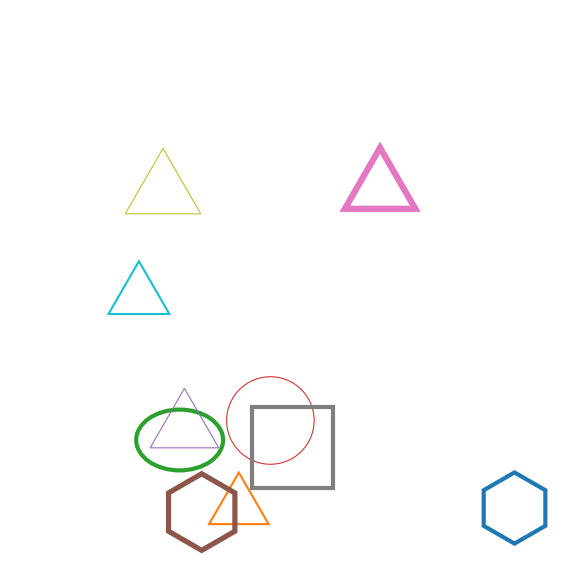[{"shape": "hexagon", "thickness": 2, "radius": 0.31, "center": [0.891, 0.119]}, {"shape": "triangle", "thickness": 1, "radius": 0.3, "center": [0.414, 0.121]}, {"shape": "oval", "thickness": 2, "radius": 0.38, "center": [0.311, 0.237]}, {"shape": "circle", "thickness": 0.5, "radius": 0.38, "center": [0.468, 0.271]}, {"shape": "triangle", "thickness": 0.5, "radius": 0.34, "center": [0.319, 0.258]}, {"shape": "hexagon", "thickness": 2.5, "radius": 0.33, "center": [0.349, 0.112]}, {"shape": "triangle", "thickness": 3, "radius": 0.35, "center": [0.658, 0.673]}, {"shape": "square", "thickness": 2, "radius": 0.35, "center": [0.507, 0.224]}, {"shape": "triangle", "thickness": 0.5, "radius": 0.38, "center": [0.282, 0.667]}, {"shape": "triangle", "thickness": 1, "radius": 0.3, "center": [0.241, 0.486]}]